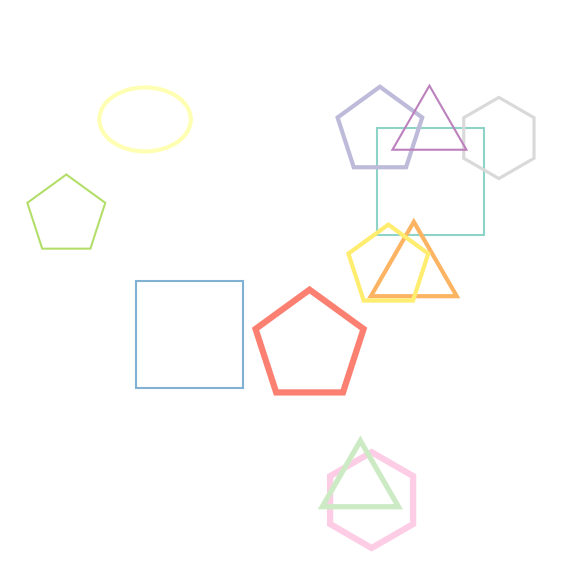[{"shape": "square", "thickness": 1, "radius": 0.46, "center": [0.745, 0.685]}, {"shape": "oval", "thickness": 2, "radius": 0.4, "center": [0.251, 0.792]}, {"shape": "pentagon", "thickness": 2, "radius": 0.39, "center": [0.658, 0.772]}, {"shape": "pentagon", "thickness": 3, "radius": 0.49, "center": [0.536, 0.399]}, {"shape": "square", "thickness": 1, "radius": 0.46, "center": [0.329, 0.421]}, {"shape": "triangle", "thickness": 2, "radius": 0.43, "center": [0.717, 0.529]}, {"shape": "pentagon", "thickness": 1, "radius": 0.35, "center": [0.115, 0.626]}, {"shape": "hexagon", "thickness": 3, "radius": 0.41, "center": [0.644, 0.133]}, {"shape": "hexagon", "thickness": 1.5, "radius": 0.35, "center": [0.864, 0.76]}, {"shape": "triangle", "thickness": 1, "radius": 0.37, "center": [0.744, 0.777]}, {"shape": "triangle", "thickness": 2.5, "radius": 0.38, "center": [0.624, 0.16]}, {"shape": "pentagon", "thickness": 2, "radius": 0.36, "center": [0.672, 0.538]}]